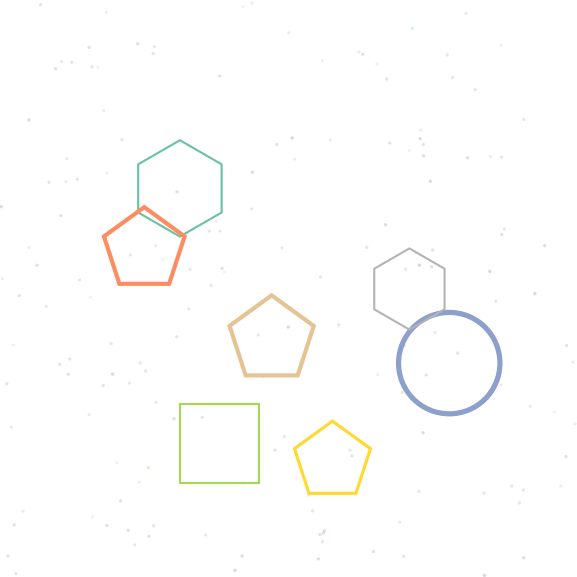[{"shape": "hexagon", "thickness": 1, "radius": 0.42, "center": [0.312, 0.673]}, {"shape": "pentagon", "thickness": 2, "radius": 0.37, "center": [0.25, 0.567]}, {"shape": "circle", "thickness": 2.5, "radius": 0.44, "center": [0.778, 0.37]}, {"shape": "square", "thickness": 1, "radius": 0.34, "center": [0.38, 0.232]}, {"shape": "pentagon", "thickness": 1.5, "radius": 0.35, "center": [0.576, 0.201]}, {"shape": "pentagon", "thickness": 2, "radius": 0.38, "center": [0.47, 0.411]}, {"shape": "hexagon", "thickness": 1, "radius": 0.35, "center": [0.709, 0.499]}]